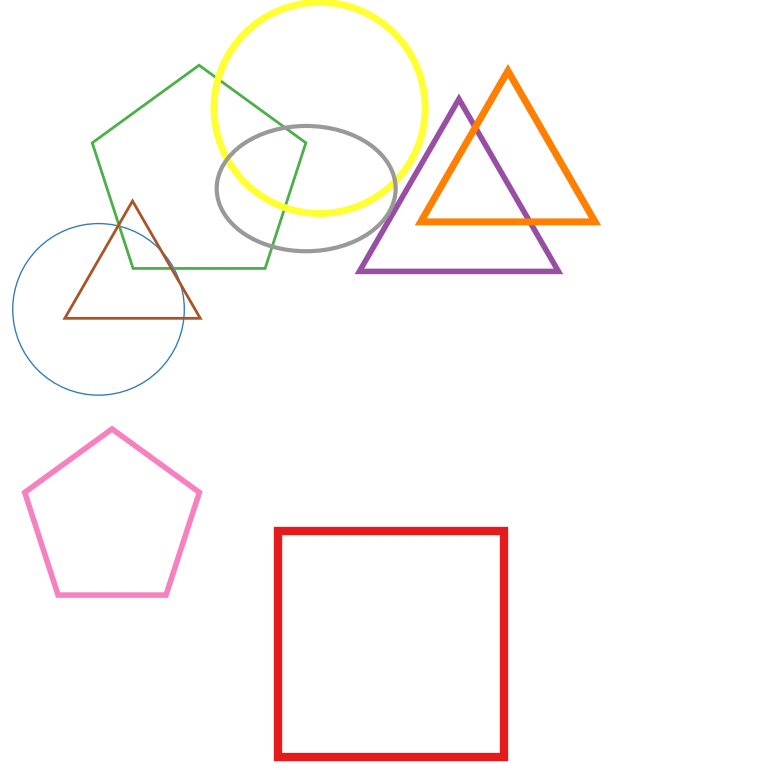[{"shape": "square", "thickness": 3, "radius": 0.73, "center": [0.508, 0.164]}, {"shape": "circle", "thickness": 0.5, "radius": 0.56, "center": [0.128, 0.598]}, {"shape": "pentagon", "thickness": 1, "radius": 0.73, "center": [0.259, 0.769]}, {"shape": "triangle", "thickness": 2, "radius": 0.75, "center": [0.596, 0.722]}, {"shape": "triangle", "thickness": 2.5, "radius": 0.65, "center": [0.66, 0.777]}, {"shape": "circle", "thickness": 2.5, "radius": 0.69, "center": [0.415, 0.86]}, {"shape": "triangle", "thickness": 1, "radius": 0.51, "center": [0.172, 0.637]}, {"shape": "pentagon", "thickness": 2, "radius": 0.6, "center": [0.146, 0.324]}, {"shape": "oval", "thickness": 1.5, "radius": 0.58, "center": [0.398, 0.755]}]